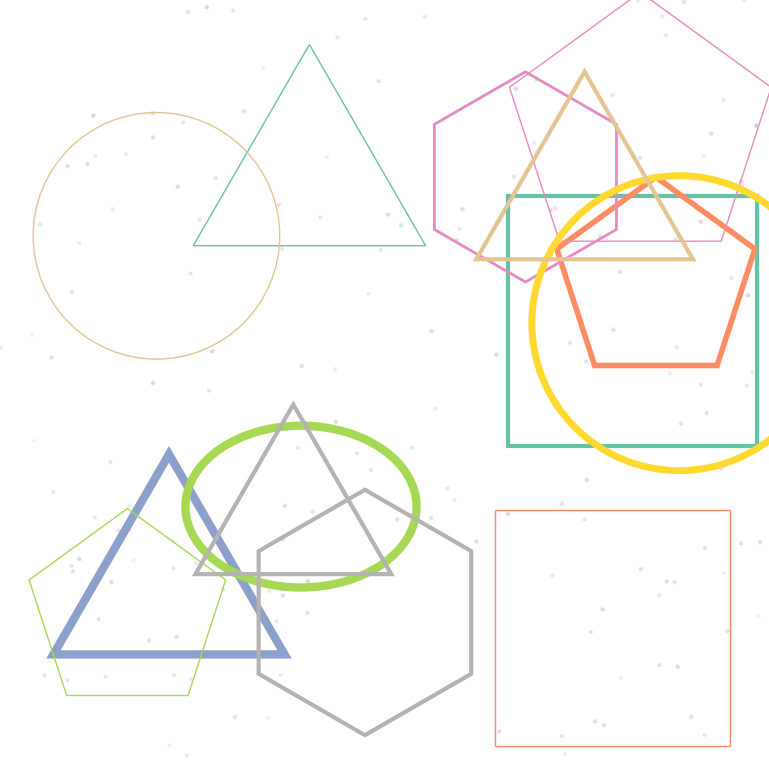[{"shape": "triangle", "thickness": 0.5, "radius": 0.87, "center": [0.402, 0.768]}, {"shape": "square", "thickness": 1.5, "radius": 0.81, "center": [0.822, 0.583]}, {"shape": "pentagon", "thickness": 2, "radius": 0.68, "center": [0.852, 0.635]}, {"shape": "square", "thickness": 0.5, "radius": 0.76, "center": [0.795, 0.184]}, {"shape": "triangle", "thickness": 3, "radius": 0.87, "center": [0.219, 0.237]}, {"shape": "hexagon", "thickness": 1, "radius": 0.68, "center": [0.682, 0.77]}, {"shape": "pentagon", "thickness": 0.5, "radius": 0.89, "center": [0.832, 0.831]}, {"shape": "oval", "thickness": 3, "radius": 0.75, "center": [0.391, 0.342]}, {"shape": "pentagon", "thickness": 0.5, "radius": 0.67, "center": [0.165, 0.205]}, {"shape": "circle", "thickness": 2.5, "radius": 0.96, "center": [0.882, 0.58]}, {"shape": "circle", "thickness": 0.5, "radius": 0.8, "center": [0.203, 0.694]}, {"shape": "triangle", "thickness": 1.5, "radius": 0.81, "center": [0.759, 0.744]}, {"shape": "hexagon", "thickness": 1.5, "radius": 0.8, "center": [0.474, 0.205]}, {"shape": "triangle", "thickness": 1.5, "radius": 0.73, "center": [0.381, 0.328]}]